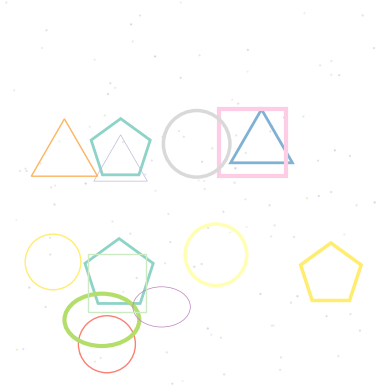[{"shape": "pentagon", "thickness": 2, "radius": 0.4, "center": [0.313, 0.611]}, {"shape": "pentagon", "thickness": 2, "radius": 0.47, "center": [0.309, 0.287]}, {"shape": "circle", "thickness": 2.5, "radius": 0.4, "center": [0.561, 0.338]}, {"shape": "triangle", "thickness": 0.5, "radius": 0.4, "center": [0.313, 0.57]}, {"shape": "circle", "thickness": 1, "radius": 0.37, "center": [0.278, 0.106]}, {"shape": "triangle", "thickness": 2, "radius": 0.46, "center": [0.679, 0.623]}, {"shape": "triangle", "thickness": 1, "radius": 0.5, "center": [0.167, 0.592]}, {"shape": "oval", "thickness": 3, "radius": 0.49, "center": [0.265, 0.169]}, {"shape": "square", "thickness": 3, "radius": 0.44, "center": [0.655, 0.631]}, {"shape": "circle", "thickness": 2.5, "radius": 0.43, "center": [0.511, 0.626]}, {"shape": "oval", "thickness": 0.5, "radius": 0.37, "center": [0.42, 0.203]}, {"shape": "square", "thickness": 1, "radius": 0.37, "center": [0.304, 0.266]}, {"shape": "pentagon", "thickness": 2.5, "radius": 0.41, "center": [0.859, 0.286]}, {"shape": "circle", "thickness": 1, "radius": 0.36, "center": [0.138, 0.32]}]